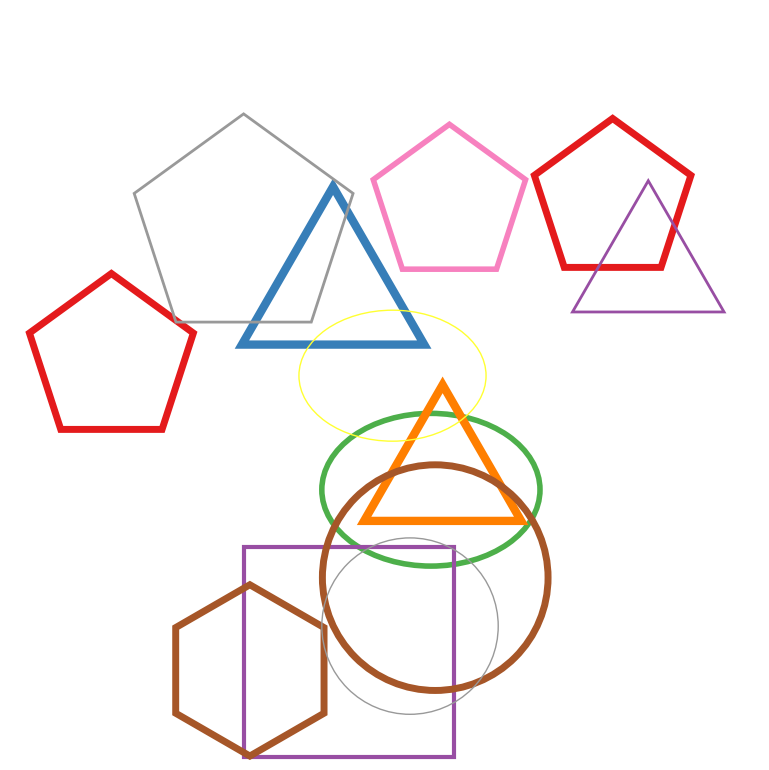[{"shape": "pentagon", "thickness": 2.5, "radius": 0.56, "center": [0.145, 0.533]}, {"shape": "pentagon", "thickness": 2.5, "radius": 0.53, "center": [0.796, 0.739]}, {"shape": "triangle", "thickness": 3, "radius": 0.68, "center": [0.433, 0.621]}, {"shape": "oval", "thickness": 2, "radius": 0.71, "center": [0.56, 0.364]}, {"shape": "triangle", "thickness": 1, "radius": 0.57, "center": [0.842, 0.652]}, {"shape": "square", "thickness": 1.5, "radius": 0.68, "center": [0.453, 0.153]}, {"shape": "triangle", "thickness": 3, "radius": 0.59, "center": [0.575, 0.382]}, {"shape": "oval", "thickness": 0.5, "radius": 0.61, "center": [0.51, 0.512]}, {"shape": "hexagon", "thickness": 2.5, "radius": 0.56, "center": [0.325, 0.129]}, {"shape": "circle", "thickness": 2.5, "radius": 0.73, "center": [0.565, 0.25]}, {"shape": "pentagon", "thickness": 2, "radius": 0.52, "center": [0.584, 0.735]}, {"shape": "circle", "thickness": 0.5, "radius": 0.57, "center": [0.532, 0.187]}, {"shape": "pentagon", "thickness": 1, "radius": 0.75, "center": [0.316, 0.703]}]